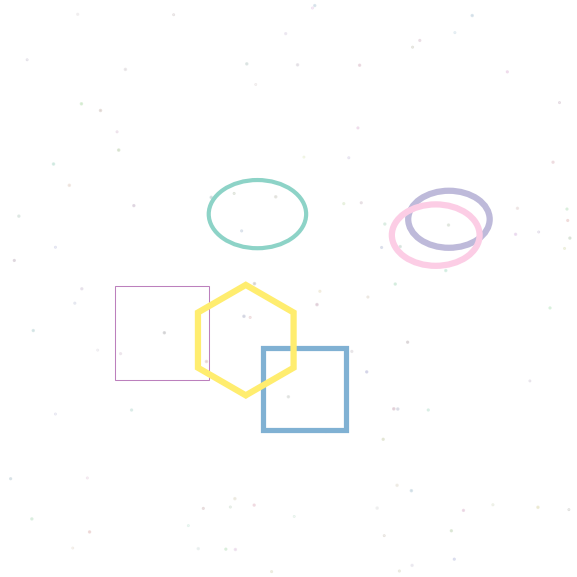[{"shape": "oval", "thickness": 2, "radius": 0.42, "center": [0.446, 0.628]}, {"shape": "oval", "thickness": 3, "radius": 0.35, "center": [0.777, 0.619]}, {"shape": "square", "thickness": 2.5, "radius": 0.36, "center": [0.527, 0.325]}, {"shape": "oval", "thickness": 3, "radius": 0.38, "center": [0.754, 0.592]}, {"shape": "square", "thickness": 0.5, "radius": 0.41, "center": [0.281, 0.422]}, {"shape": "hexagon", "thickness": 3, "radius": 0.48, "center": [0.426, 0.41]}]